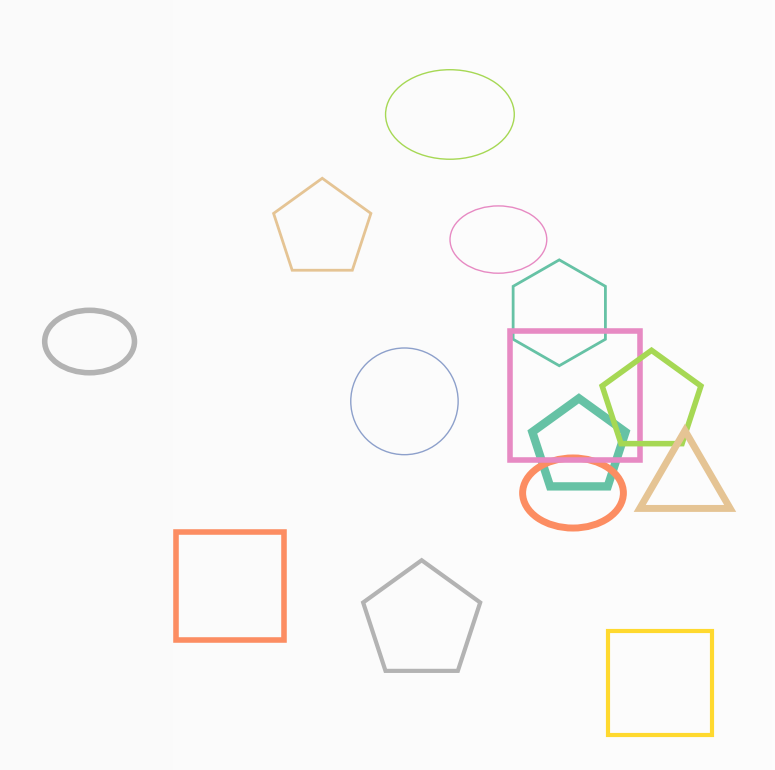[{"shape": "pentagon", "thickness": 3, "radius": 0.32, "center": [0.747, 0.419]}, {"shape": "hexagon", "thickness": 1, "radius": 0.34, "center": [0.722, 0.594]}, {"shape": "square", "thickness": 2, "radius": 0.35, "center": [0.296, 0.239]}, {"shape": "oval", "thickness": 2.5, "radius": 0.33, "center": [0.739, 0.36]}, {"shape": "circle", "thickness": 0.5, "radius": 0.35, "center": [0.522, 0.479]}, {"shape": "square", "thickness": 2, "radius": 0.42, "center": [0.742, 0.487]}, {"shape": "oval", "thickness": 0.5, "radius": 0.31, "center": [0.643, 0.689]}, {"shape": "pentagon", "thickness": 2, "radius": 0.33, "center": [0.841, 0.478]}, {"shape": "oval", "thickness": 0.5, "radius": 0.42, "center": [0.581, 0.851]}, {"shape": "square", "thickness": 1.5, "radius": 0.34, "center": [0.852, 0.113]}, {"shape": "triangle", "thickness": 2.5, "radius": 0.34, "center": [0.884, 0.373]}, {"shape": "pentagon", "thickness": 1, "radius": 0.33, "center": [0.416, 0.702]}, {"shape": "pentagon", "thickness": 1.5, "radius": 0.4, "center": [0.544, 0.193]}, {"shape": "oval", "thickness": 2, "radius": 0.29, "center": [0.116, 0.556]}]